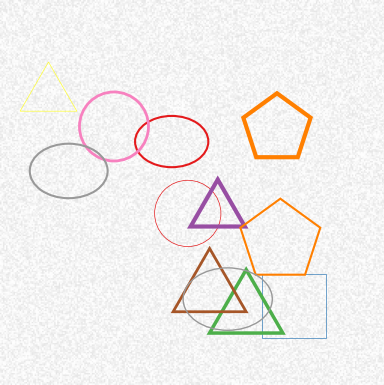[{"shape": "oval", "thickness": 1.5, "radius": 0.48, "center": [0.446, 0.632]}, {"shape": "circle", "thickness": 0.5, "radius": 0.43, "center": [0.488, 0.446]}, {"shape": "square", "thickness": 0.5, "radius": 0.41, "center": [0.763, 0.206]}, {"shape": "triangle", "thickness": 2.5, "radius": 0.55, "center": [0.639, 0.19]}, {"shape": "triangle", "thickness": 3, "radius": 0.41, "center": [0.566, 0.452]}, {"shape": "pentagon", "thickness": 1.5, "radius": 0.55, "center": [0.728, 0.375]}, {"shape": "pentagon", "thickness": 3, "radius": 0.46, "center": [0.719, 0.666]}, {"shape": "triangle", "thickness": 0.5, "radius": 0.43, "center": [0.126, 0.754]}, {"shape": "triangle", "thickness": 2, "radius": 0.55, "center": [0.545, 0.245]}, {"shape": "circle", "thickness": 2, "radius": 0.45, "center": [0.296, 0.671]}, {"shape": "oval", "thickness": 1, "radius": 0.58, "center": [0.591, 0.223]}, {"shape": "oval", "thickness": 1.5, "radius": 0.51, "center": [0.178, 0.556]}]